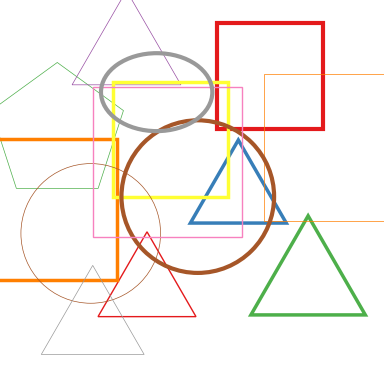[{"shape": "triangle", "thickness": 1, "radius": 0.73, "center": [0.382, 0.251]}, {"shape": "square", "thickness": 3, "radius": 0.69, "center": [0.702, 0.803]}, {"shape": "triangle", "thickness": 2.5, "radius": 0.72, "center": [0.619, 0.493]}, {"shape": "triangle", "thickness": 2.5, "radius": 0.86, "center": [0.8, 0.268]}, {"shape": "pentagon", "thickness": 0.5, "radius": 0.9, "center": [0.149, 0.657]}, {"shape": "triangle", "thickness": 0.5, "radius": 0.82, "center": [0.329, 0.861]}, {"shape": "square", "thickness": 0.5, "radius": 0.96, "center": [0.877, 0.617]}, {"shape": "square", "thickness": 2.5, "radius": 0.91, "center": [0.122, 0.456]}, {"shape": "square", "thickness": 2.5, "radius": 0.75, "center": [0.444, 0.638]}, {"shape": "circle", "thickness": 0.5, "radius": 0.91, "center": [0.236, 0.394]}, {"shape": "circle", "thickness": 3, "radius": 0.99, "center": [0.514, 0.489]}, {"shape": "square", "thickness": 1, "radius": 0.97, "center": [0.435, 0.579]}, {"shape": "oval", "thickness": 3, "radius": 0.72, "center": [0.407, 0.761]}, {"shape": "triangle", "thickness": 0.5, "radius": 0.77, "center": [0.241, 0.156]}]